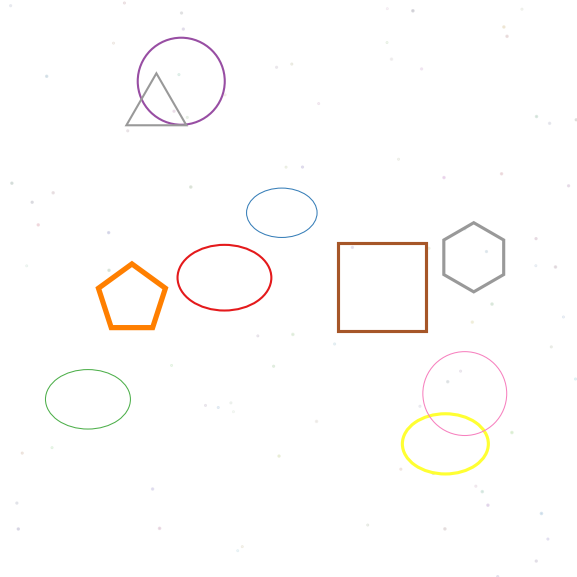[{"shape": "oval", "thickness": 1, "radius": 0.41, "center": [0.389, 0.518]}, {"shape": "oval", "thickness": 0.5, "radius": 0.31, "center": [0.488, 0.631]}, {"shape": "oval", "thickness": 0.5, "radius": 0.37, "center": [0.152, 0.308]}, {"shape": "circle", "thickness": 1, "radius": 0.38, "center": [0.314, 0.858]}, {"shape": "pentagon", "thickness": 2.5, "radius": 0.3, "center": [0.228, 0.481]}, {"shape": "oval", "thickness": 1.5, "radius": 0.37, "center": [0.771, 0.231]}, {"shape": "square", "thickness": 1.5, "radius": 0.38, "center": [0.661, 0.502]}, {"shape": "circle", "thickness": 0.5, "radius": 0.36, "center": [0.805, 0.318]}, {"shape": "triangle", "thickness": 1, "radius": 0.3, "center": [0.271, 0.812]}, {"shape": "hexagon", "thickness": 1.5, "radius": 0.3, "center": [0.82, 0.554]}]